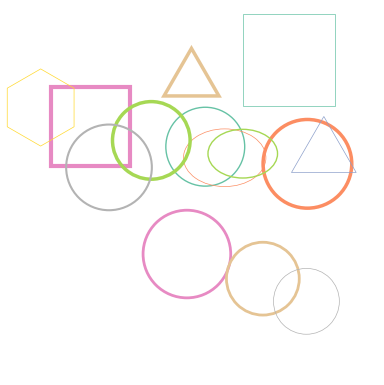[{"shape": "square", "thickness": 0.5, "radius": 0.6, "center": [0.751, 0.845]}, {"shape": "circle", "thickness": 1, "radius": 0.51, "center": [0.533, 0.619]}, {"shape": "oval", "thickness": 0.5, "radius": 0.54, "center": [0.584, 0.59]}, {"shape": "circle", "thickness": 2.5, "radius": 0.58, "center": [0.798, 0.574]}, {"shape": "triangle", "thickness": 0.5, "radius": 0.49, "center": [0.841, 0.6]}, {"shape": "square", "thickness": 3, "radius": 0.51, "center": [0.234, 0.671]}, {"shape": "circle", "thickness": 2, "radius": 0.57, "center": [0.485, 0.34]}, {"shape": "oval", "thickness": 1, "radius": 0.45, "center": [0.631, 0.601]}, {"shape": "circle", "thickness": 2.5, "radius": 0.5, "center": [0.393, 0.635]}, {"shape": "hexagon", "thickness": 0.5, "radius": 0.5, "center": [0.106, 0.721]}, {"shape": "circle", "thickness": 2, "radius": 0.47, "center": [0.683, 0.276]}, {"shape": "triangle", "thickness": 2.5, "radius": 0.41, "center": [0.497, 0.792]}, {"shape": "circle", "thickness": 0.5, "radius": 0.43, "center": [0.796, 0.217]}, {"shape": "circle", "thickness": 1.5, "radius": 0.56, "center": [0.283, 0.565]}]